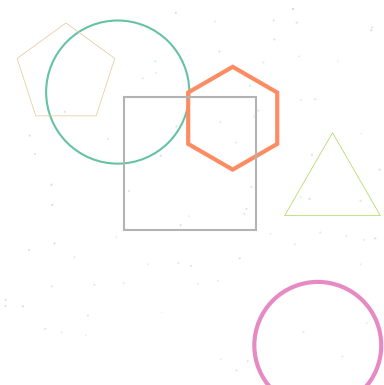[{"shape": "circle", "thickness": 1.5, "radius": 0.93, "center": [0.306, 0.761]}, {"shape": "hexagon", "thickness": 3, "radius": 0.67, "center": [0.604, 0.693]}, {"shape": "circle", "thickness": 3, "radius": 0.82, "center": [0.825, 0.103]}, {"shape": "triangle", "thickness": 0.5, "radius": 0.72, "center": [0.864, 0.512]}, {"shape": "pentagon", "thickness": 0.5, "radius": 0.67, "center": [0.171, 0.807]}, {"shape": "square", "thickness": 1.5, "radius": 0.86, "center": [0.493, 0.576]}]